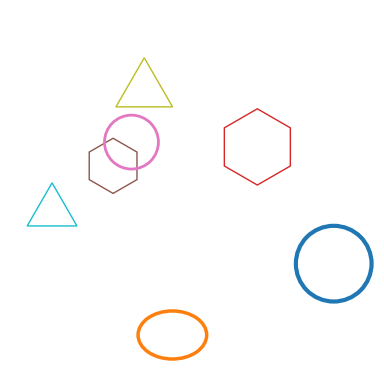[{"shape": "circle", "thickness": 3, "radius": 0.49, "center": [0.867, 0.315]}, {"shape": "oval", "thickness": 2.5, "radius": 0.45, "center": [0.448, 0.13]}, {"shape": "hexagon", "thickness": 1, "radius": 0.5, "center": [0.668, 0.618]}, {"shape": "hexagon", "thickness": 1, "radius": 0.36, "center": [0.294, 0.569]}, {"shape": "circle", "thickness": 2, "radius": 0.35, "center": [0.341, 0.631]}, {"shape": "triangle", "thickness": 1, "radius": 0.42, "center": [0.375, 0.765]}, {"shape": "triangle", "thickness": 1, "radius": 0.37, "center": [0.135, 0.45]}]